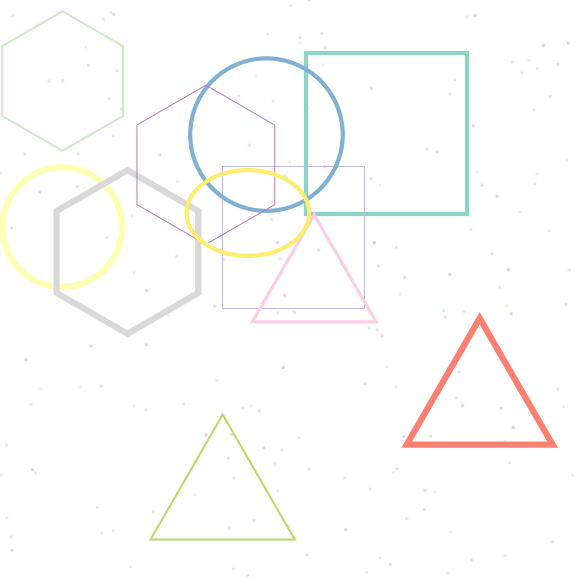[{"shape": "square", "thickness": 2, "radius": 0.69, "center": [0.669, 0.768]}, {"shape": "circle", "thickness": 3, "radius": 0.52, "center": [0.108, 0.606]}, {"shape": "square", "thickness": 0.5, "radius": 0.62, "center": [0.507, 0.589]}, {"shape": "triangle", "thickness": 3, "radius": 0.73, "center": [0.831, 0.302]}, {"shape": "circle", "thickness": 2, "radius": 0.66, "center": [0.461, 0.766]}, {"shape": "triangle", "thickness": 1, "radius": 0.72, "center": [0.386, 0.137]}, {"shape": "triangle", "thickness": 1.5, "radius": 0.62, "center": [0.544, 0.504]}, {"shape": "hexagon", "thickness": 3, "radius": 0.71, "center": [0.221, 0.563]}, {"shape": "hexagon", "thickness": 0.5, "radius": 0.69, "center": [0.356, 0.714]}, {"shape": "hexagon", "thickness": 1, "radius": 0.6, "center": [0.108, 0.859]}, {"shape": "oval", "thickness": 2, "radius": 0.53, "center": [0.429, 0.63]}]